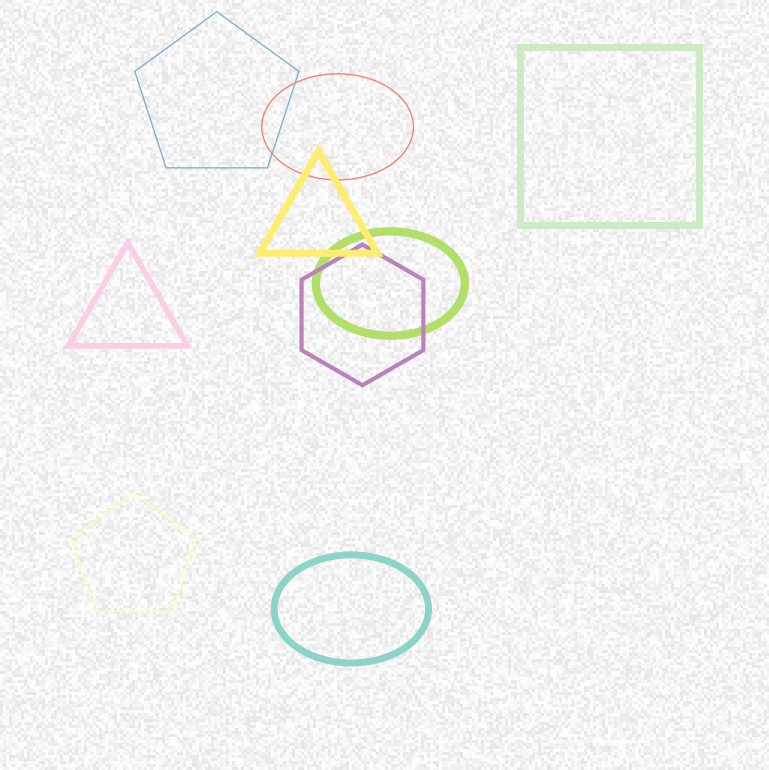[{"shape": "oval", "thickness": 2.5, "radius": 0.5, "center": [0.456, 0.209]}, {"shape": "pentagon", "thickness": 0.5, "radius": 0.43, "center": [0.174, 0.275]}, {"shape": "oval", "thickness": 0.5, "radius": 0.49, "center": [0.438, 0.835]}, {"shape": "pentagon", "thickness": 0.5, "radius": 0.56, "center": [0.282, 0.873]}, {"shape": "oval", "thickness": 3, "radius": 0.48, "center": [0.507, 0.632]}, {"shape": "triangle", "thickness": 2, "radius": 0.45, "center": [0.166, 0.596]}, {"shape": "hexagon", "thickness": 1.5, "radius": 0.46, "center": [0.471, 0.591]}, {"shape": "square", "thickness": 2.5, "radius": 0.58, "center": [0.792, 0.823]}, {"shape": "triangle", "thickness": 2.5, "radius": 0.44, "center": [0.414, 0.715]}]